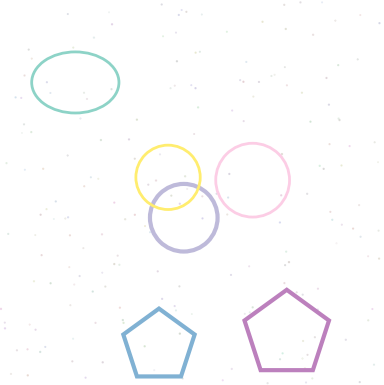[{"shape": "oval", "thickness": 2, "radius": 0.57, "center": [0.196, 0.786]}, {"shape": "circle", "thickness": 3, "radius": 0.44, "center": [0.477, 0.434]}, {"shape": "pentagon", "thickness": 3, "radius": 0.49, "center": [0.413, 0.101]}, {"shape": "circle", "thickness": 2, "radius": 0.48, "center": [0.656, 0.532]}, {"shape": "pentagon", "thickness": 3, "radius": 0.58, "center": [0.745, 0.132]}, {"shape": "circle", "thickness": 2, "radius": 0.42, "center": [0.436, 0.539]}]